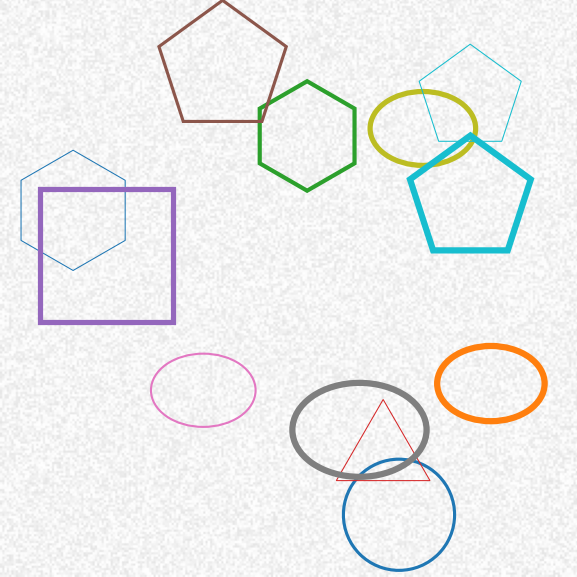[{"shape": "circle", "thickness": 1.5, "radius": 0.48, "center": [0.691, 0.108]}, {"shape": "hexagon", "thickness": 0.5, "radius": 0.52, "center": [0.127, 0.635]}, {"shape": "oval", "thickness": 3, "radius": 0.47, "center": [0.85, 0.335]}, {"shape": "hexagon", "thickness": 2, "radius": 0.47, "center": [0.532, 0.764]}, {"shape": "triangle", "thickness": 0.5, "radius": 0.47, "center": [0.663, 0.214]}, {"shape": "square", "thickness": 2.5, "radius": 0.57, "center": [0.185, 0.556]}, {"shape": "pentagon", "thickness": 1.5, "radius": 0.58, "center": [0.385, 0.883]}, {"shape": "oval", "thickness": 1, "radius": 0.45, "center": [0.352, 0.323]}, {"shape": "oval", "thickness": 3, "radius": 0.58, "center": [0.622, 0.255]}, {"shape": "oval", "thickness": 2.5, "radius": 0.46, "center": [0.732, 0.777]}, {"shape": "pentagon", "thickness": 3, "radius": 0.55, "center": [0.815, 0.654]}, {"shape": "pentagon", "thickness": 0.5, "radius": 0.46, "center": [0.814, 0.83]}]